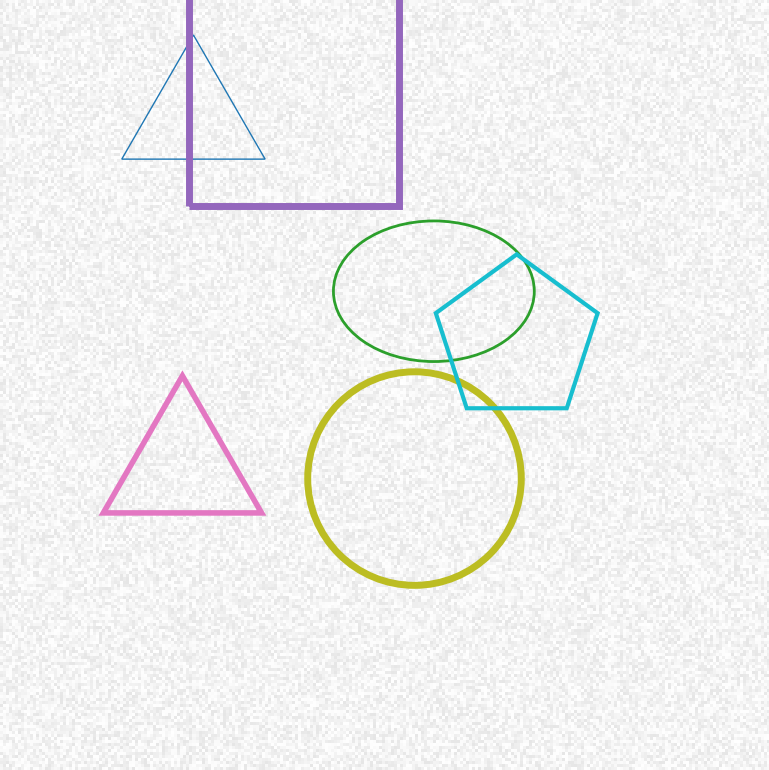[{"shape": "triangle", "thickness": 0.5, "radius": 0.54, "center": [0.251, 0.847]}, {"shape": "oval", "thickness": 1, "radius": 0.65, "center": [0.563, 0.622]}, {"shape": "square", "thickness": 2.5, "radius": 0.68, "center": [0.382, 0.869]}, {"shape": "triangle", "thickness": 2, "radius": 0.59, "center": [0.237, 0.393]}, {"shape": "circle", "thickness": 2.5, "radius": 0.69, "center": [0.538, 0.378]}, {"shape": "pentagon", "thickness": 1.5, "radius": 0.55, "center": [0.671, 0.559]}]